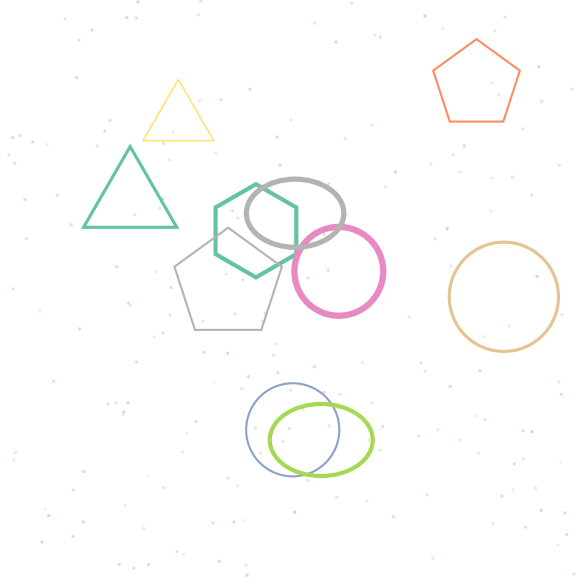[{"shape": "triangle", "thickness": 1.5, "radius": 0.47, "center": [0.225, 0.652]}, {"shape": "hexagon", "thickness": 2, "radius": 0.4, "center": [0.443, 0.6]}, {"shape": "pentagon", "thickness": 1, "radius": 0.39, "center": [0.825, 0.852]}, {"shape": "circle", "thickness": 1, "radius": 0.4, "center": [0.507, 0.255]}, {"shape": "circle", "thickness": 3, "radius": 0.38, "center": [0.587, 0.529]}, {"shape": "oval", "thickness": 2, "radius": 0.45, "center": [0.556, 0.237]}, {"shape": "triangle", "thickness": 0.5, "radius": 0.35, "center": [0.309, 0.791]}, {"shape": "circle", "thickness": 1.5, "radius": 0.47, "center": [0.873, 0.485]}, {"shape": "pentagon", "thickness": 1, "radius": 0.49, "center": [0.395, 0.507]}, {"shape": "oval", "thickness": 2.5, "radius": 0.42, "center": [0.511, 0.63]}]